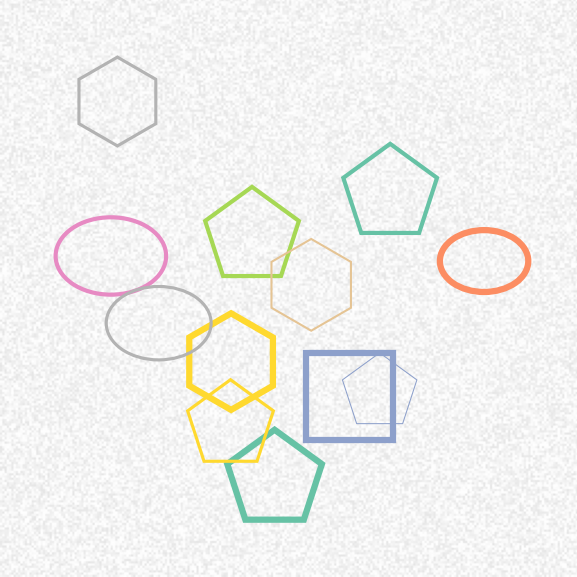[{"shape": "pentagon", "thickness": 2, "radius": 0.43, "center": [0.676, 0.665]}, {"shape": "pentagon", "thickness": 3, "radius": 0.43, "center": [0.475, 0.169]}, {"shape": "oval", "thickness": 3, "radius": 0.38, "center": [0.838, 0.547]}, {"shape": "square", "thickness": 3, "radius": 0.38, "center": [0.606, 0.312]}, {"shape": "pentagon", "thickness": 0.5, "radius": 0.34, "center": [0.657, 0.32]}, {"shape": "oval", "thickness": 2, "radius": 0.48, "center": [0.192, 0.556]}, {"shape": "pentagon", "thickness": 2, "radius": 0.43, "center": [0.436, 0.59]}, {"shape": "hexagon", "thickness": 3, "radius": 0.42, "center": [0.4, 0.373]}, {"shape": "pentagon", "thickness": 1.5, "radius": 0.39, "center": [0.399, 0.264]}, {"shape": "hexagon", "thickness": 1, "radius": 0.4, "center": [0.539, 0.506]}, {"shape": "oval", "thickness": 1.5, "radius": 0.45, "center": [0.275, 0.44]}, {"shape": "hexagon", "thickness": 1.5, "radius": 0.38, "center": [0.203, 0.823]}]